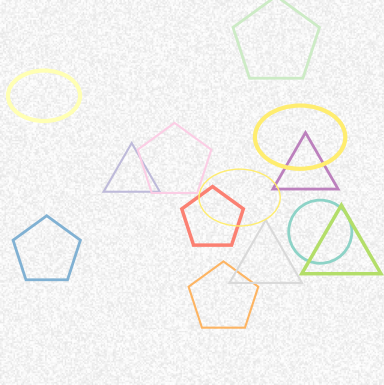[{"shape": "circle", "thickness": 2, "radius": 0.41, "center": [0.832, 0.398]}, {"shape": "oval", "thickness": 3, "radius": 0.47, "center": [0.114, 0.751]}, {"shape": "triangle", "thickness": 1.5, "radius": 0.42, "center": [0.342, 0.544]}, {"shape": "pentagon", "thickness": 2.5, "radius": 0.42, "center": [0.552, 0.431]}, {"shape": "pentagon", "thickness": 2, "radius": 0.46, "center": [0.121, 0.348]}, {"shape": "pentagon", "thickness": 1.5, "radius": 0.48, "center": [0.58, 0.226]}, {"shape": "triangle", "thickness": 2.5, "radius": 0.59, "center": [0.887, 0.348]}, {"shape": "pentagon", "thickness": 1.5, "radius": 0.5, "center": [0.453, 0.58]}, {"shape": "triangle", "thickness": 1.5, "radius": 0.54, "center": [0.69, 0.32]}, {"shape": "triangle", "thickness": 2, "radius": 0.49, "center": [0.794, 0.558]}, {"shape": "pentagon", "thickness": 2, "radius": 0.59, "center": [0.717, 0.892]}, {"shape": "oval", "thickness": 1, "radius": 0.53, "center": [0.622, 0.487]}, {"shape": "oval", "thickness": 3, "radius": 0.59, "center": [0.78, 0.644]}]